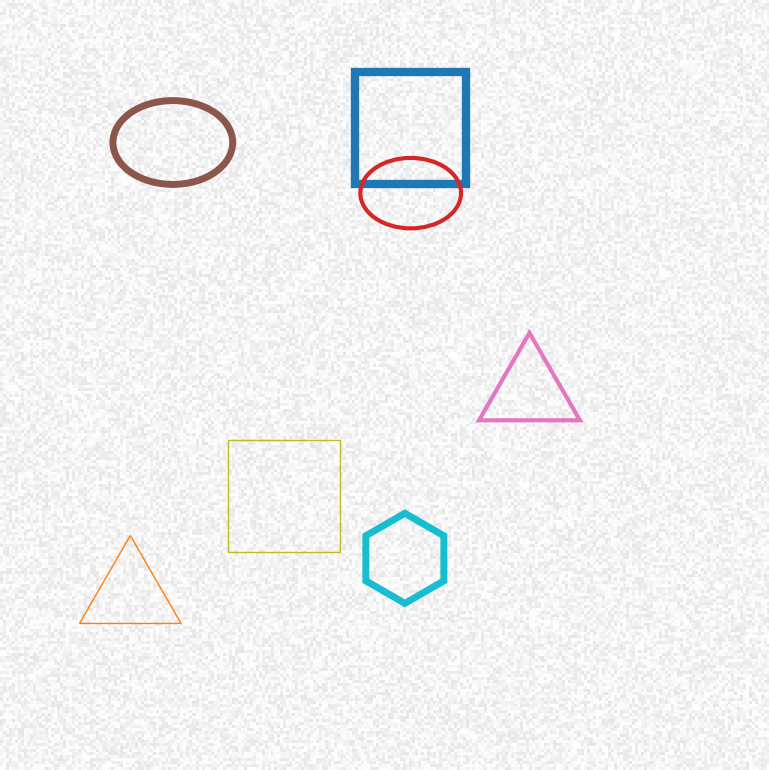[{"shape": "square", "thickness": 3, "radius": 0.36, "center": [0.533, 0.834]}, {"shape": "triangle", "thickness": 0.5, "radius": 0.38, "center": [0.169, 0.228]}, {"shape": "oval", "thickness": 1.5, "radius": 0.33, "center": [0.533, 0.749]}, {"shape": "oval", "thickness": 2.5, "radius": 0.39, "center": [0.224, 0.815]}, {"shape": "triangle", "thickness": 1.5, "radius": 0.38, "center": [0.688, 0.492]}, {"shape": "square", "thickness": 0.5, "radius": 0.36, "center": [0.369, 0.356]}, {"shape": "hexagon", "thickness": 2.5, "radius": 0.29, "center": [0.526, 0.275]}]